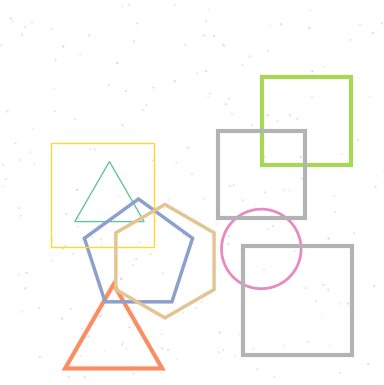[{"shape": "triangle", "thickness": 1, "radius": 0.52, "center": [0.284, 0.476]}, {"shape": "triangle", "thickness": 3, "radius": 0.73, "center": [0.295, 0.116]}, {"shape": "pentagon", "thickness": 2.5, "radius": 0.74, "center": [0.36, 0.335]}, {"shape": "circle", "thickness": 2, "radius": 0.52, "center": [0.679, 0.353]}, {"shape": "square", "thickness": 3, "radius": 0.57, "center": [0.796, 0.686]}, {"shape": "square", "thickness": 1, "radius": 0.67, "center": [0.267, 0.493]}, {"shape": "hexagon", "thickness": 2.5, "radius": 0.74, "center": [0.428, 0.322]}, {"shape": "square", "thickness": 3, "radius": 0.57, "center": [0.679, 0.547]}, {"shape": "square", "thickness": 3, "radius": 0.71, "center": [0.774, 0.22]}]